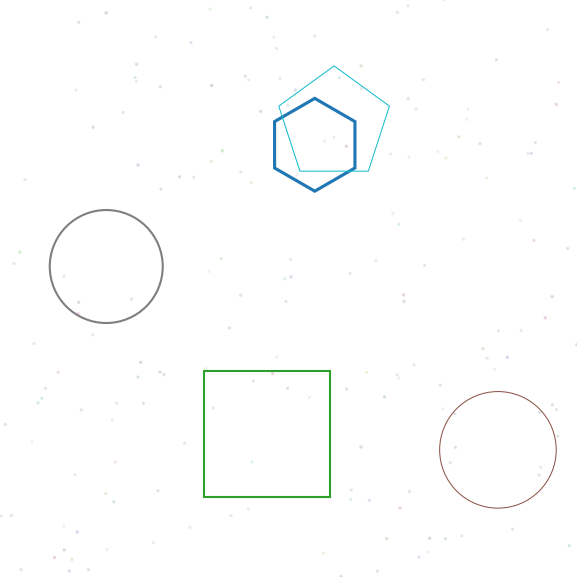[{"shape": "hexagon", "thickness": 1.5, "radius": 0.4, "center": [0.545, 0.748]}, {"shape": "square", "thickness": 1, "radius": 0.55, "center": [0.462, 0.247]}, {"shape": "circle", "thickness": 0.5, "radius": 0.5, "center": [0.862, 0.22]}, {"shape": "circle", "thickness": 1, "radius": 0.49, "center": [0.184, 0.538]}, {"shape": "pentagon", "thickness": 0.5, "radius": 0.5, "center": [0.579, 0.784]}]